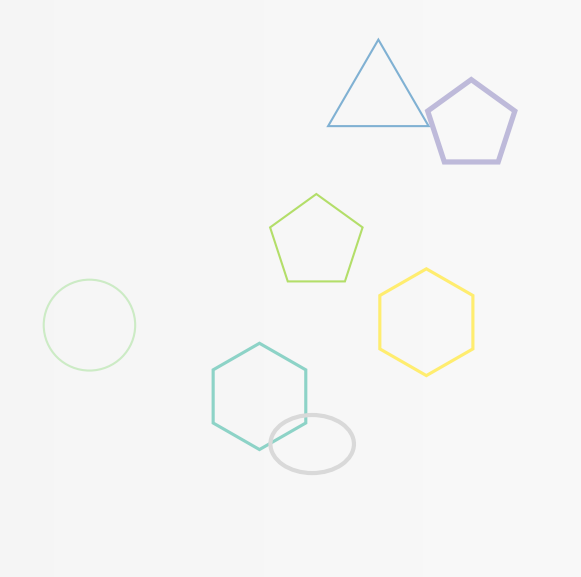[{"shape": "hexagon", "thickness": 1.5, "radius": 0.46, "center": [0.446, 0.313]}, {"shape": "pentagon", "thickness": 2.5, "radius": 0.39, "center": [0.811, 0.782]}, {"shape": "triangle", "thickness": 1, "radius": 0.5, "center": [0.651, 0.831]}, {"shape": "pentagon", "thickness": 1, "radius": 0.42, "center": [0.544, 0.58]}, {"shape": "oval", "thickness": 2, "radius": 0.36, "center": [0.537, 0.23]}, {"shape": "circle", "thickness": 1, "radius": 0.39, "center": [0.154, 0.436]}, {"shape": "hexagon", "thickness": 1.5, "radius": 0.46, "center": [0.734, 0.441]}]